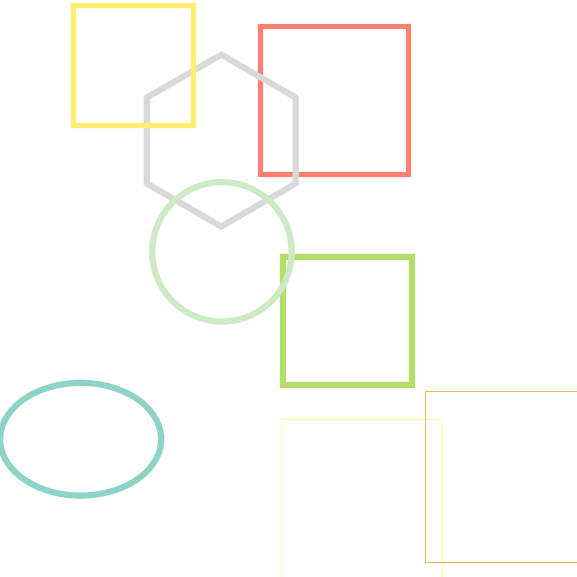[{"shape": "oval", "thickness": 3, "radius": 0.7, "center": [0.14, 0.239]}, {"shape": "square", "thickness": 0.5, "radius": 0.7, "center": [0.627, 0.134]}, {"shape": "square", "thickness": 2.5, "radius": 0.64, "center": [0.578, 0.826]}, {"shape": "square", "thickness": 0.5, "radius": 0.74, "center": [0.884, 0.175]}, {"shape": "square", "thickness": 3, "radius": 0.56, "center": [0.602, 0.443]}, {"shape": "hexagon", "thickness": 3, "radius": 0.74, "center": [0.383, 0.756]}, {"shape": "circle", "thickness": 3, "radius": 0.6, "center": [0.384, 0.563]}, {"shape": "square", "thickness": 2.5, "radius": 0.52, "center": [0.231, 0.887]}]